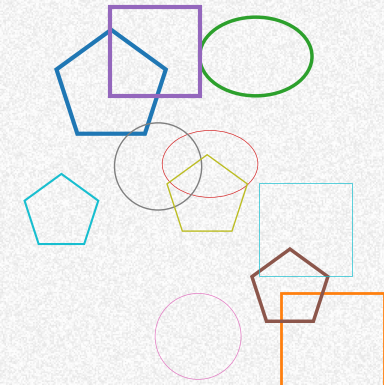[{"shape": "pentagon", "thickness": 3, "radius": 0.75, "center": [0.289, 0.773]}, {"shape": "square", "thickness": 2, "radius": 0.67, "center": [0.864, 0.107]}, {"shape": "oval", "thickness": 2.5, "radius": 0.73, "center": [0.664, 0.853]}, {"shape": "oval", "thickness": 0.5, "radius": 0.62, "center": [0.546, 0.574]}, {"shape": "square", "thickness": 3, "radius": 0.58, "center": [0.403, 0.866]}, {"shape": "pentagon", "thickness": 2.5, "radius": 0.52, "center": [0.753, 0.249]}, {"shape": "circle", "thickness": 0.5, "radius": 0.56, "center": [0.515, 0.126]}, {"shape": "circle", "thickness": 1, "radius": 0.57, "center": [0.411, 0.568]}, {"shape": "pentagon", "thickness": 1, "radius": 0.55, "center": [0.538, 0.488]}, {"shape": "pentagon", "thickness": 1.5, "radius": 0.5, "center": [0.16, 0.448]}, {"shape": "square", "thickness": 0.5, "radius": 0.6, "center": [0.794, 0.404]}]